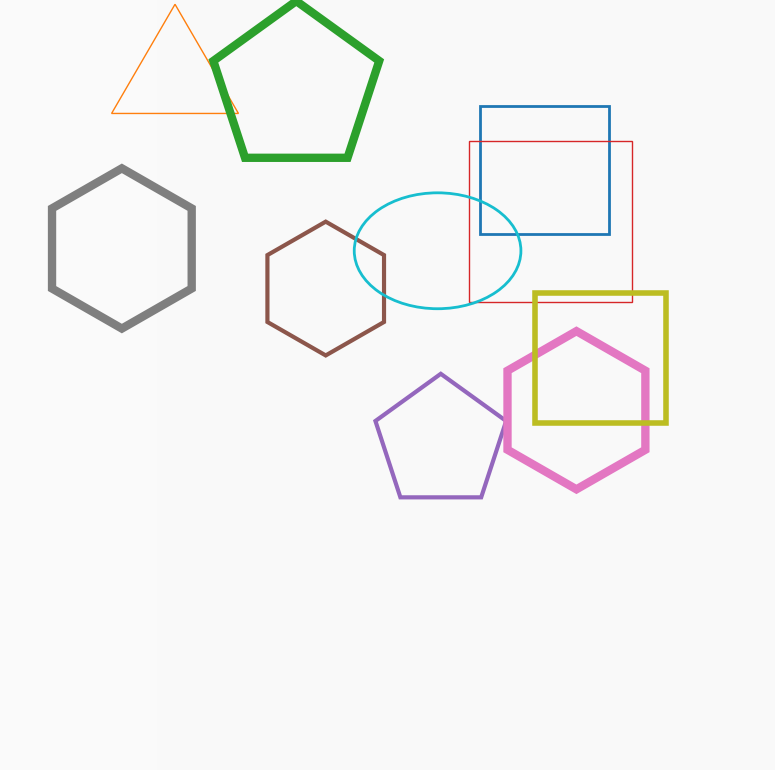[{"shape": "square", "thickness": 1, "radius": 0.42, "center": [0.703, 0.779]}, {"shape": "triangle", "thickness": 0.5, "radius": 0.47, "center": [0.226, 0.9]}, {"shape": "pentagon", "thickness": 3, "radius": 0.56, "center": [0.382, 0.886]}, {"shape": "square", "thickness": 0.5, "radius": 0.53, "center": [0.71, 0.712]}, {"shape": "pentagon", "thickness": 1.5, "radius": 0.44, "center": [0.569, 0.426]}, {"shape": "hexagon", "thickness": 1.5, "radius": 0.43, "center": [0.42, 0.625]}, {"shape": "hexagon", "thickness": 3, "radius": 0.51, "center": [0.744, 0.467]}, {"shape": "hexagon", "thickness": 3, "radius": 0.52, "center": [0.157, 0.677]}, {"shape": "square", "thickness": 2, "radius": 0.42, "center": [0.775, 0.535]}, {"shape": "oval", "thickness": 1, "radius": 0.54, "center": [0.565, 0.674]}]